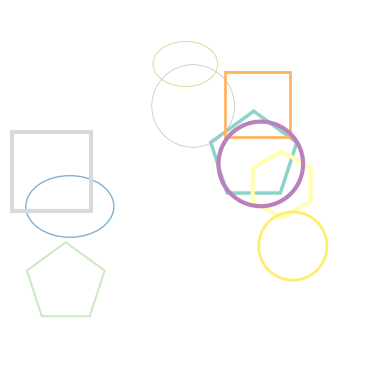[{"shape": "pentagon", "thickness": 2.5, "radius": 0.59, "center": [0.659, 0.594]}, {"shape": "hexagon", "thickness": 3, "radius": 0.43, "center": [0.732, 0.52]}, {"shape": "circle", "thickness": 0.5, "radius": 0.54, "center": [0.502, 0.725]}, {"shape": "oval", "thickness": 1, "radius": 0.57, "center": [0.181, 0.464]}, {"shape": "square", "thickness": 2, "radius": 0.42, "center": [0.669, 0.728]}, {"shape": "oval", "thickness": 0.5, "radius": 0.42, "center": [0.481, 0.834]}, {"shape": "square", "thickness": 3, "radius": 0.51, "center": [0.133, 0.556]}, {"shape": "circle", "thickness": 3, "radius": 0.55, "center": [0.677, 0.574]}, {"shape": "pentagon", "thickness": 1.5, "radius": 0.53, "center": [0.171, 0.265]}, {"shape": "circle", "thickness": 2, "radius": 0.44, "center": [0.761, 0.361]}]